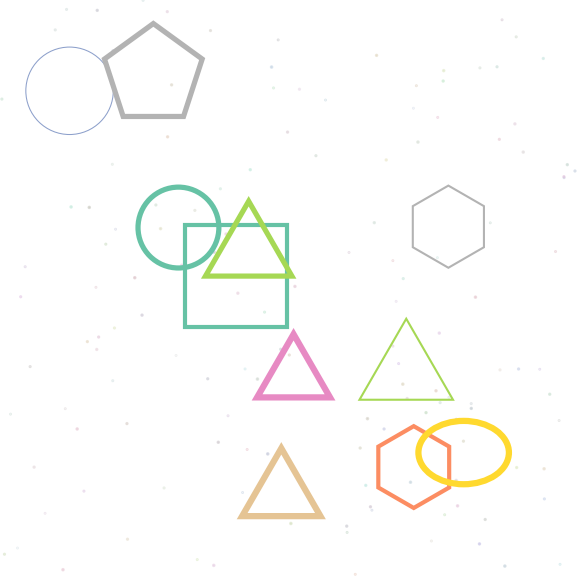[{"shape": "square", "thickness": 2, "radius": 0.44, "center": [0.409, 0.522]}, {"shape": "circle", "thickness": 2.5, "radius": 0.35, "center": [0.309, 0.605]}, {"shape": "hexagon", "thickness": 2, "radius": 0.35, "center": [0.716, 0.19]}, {"shape": "circle", "thickness": 0.5, "radius": 0.38, "center": [0.12, 0.842]}, {"shape": "triangle", "thickness": 3, "radius": 0.36, "center": [0.508, 0.347]}, {"shape": "triangle", "thickness": 1, "radius": 0.47, "center": [0.703, 0.354]}, {"shape": "triangle", "thickness": 2.5, "radius": 0.43, "center": [0.431, 0.564]}, {"shape": "oval", "thickness": 3, "radius": 0.39, "center": [0.803, 0.215]}, {"shape": "triangle", "thickness": 3, "radius": 0.39, "center": [0.487, 0.145]}, {"shape": "pentagon", "thickness": 2.5, "radius": 0.44, "center": [0.266, 0.869]}, {"shape": "hexagon", "thickness": 1, "radius": 0.36, "center": [0.776, 0.607]}]